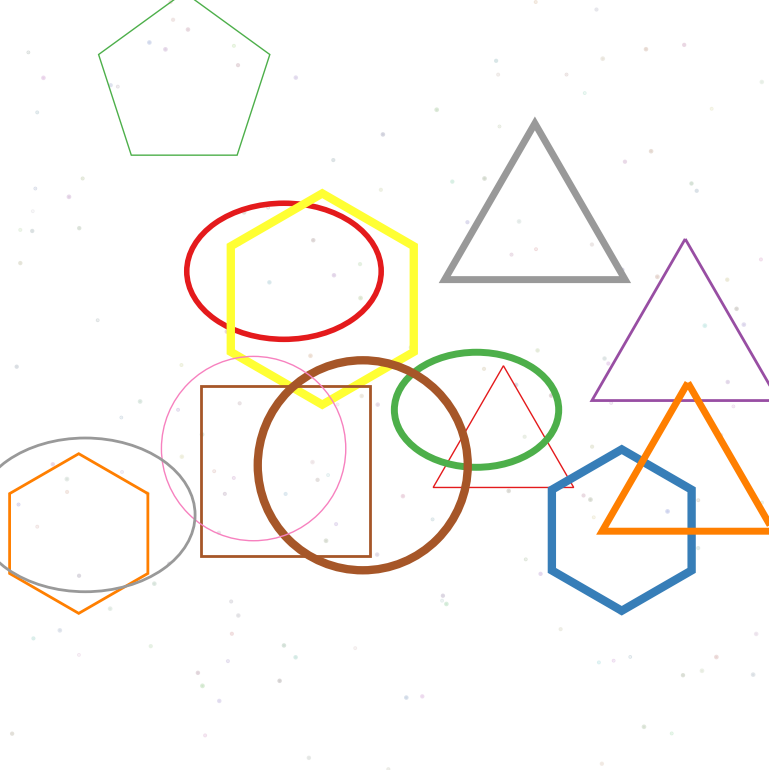[{"shape": "oval", "thickness": 2, "radius": 0.63, "center": [0.369, 0.648]}, {"shape": "triangle", "thickness": 0.5, "radius": 0.53, "center": [0.654, 0.42]}, {"shape": "hexagon", "thickness": 3, "radius": 0.52, "center": [0.807, 0.312]}, {"shape": "pentagon", "thickness": 0.5, "radius": 0.58, "center": [0.239, 0.893]}, {"shape": "oval", "thickness": 2.5, "radius": 0.53, "center": [0.619, 0.468]}, {"shape": "triangle", "thickness": 1, "radius": 0.7, "center": [0.89, 0.55]}, {"shape": "triangle", "thickness": 2.5, "radius": 0.64, "center": [0.893, 0.374]}, {"shape": "hexagon", "thickness": 1, "radius": 0.52, "center": [0.102, 0.307]}, {"shape": "hexagon", "thickness": 3, "radius": 0.69, "center": [0.419, 0.612]}, {"shape": "square", "thickness": 1, "radius": 0.55, "center": [0.371, 0.388]}, {"shape": "circle", "thickness": 3, "radius": 0.68, "center": [0.471, 0.396]}, {"shape": "circle", "thickness": 0.5, "radius": 0.6, "center": [0.329, 0.417]}, {"shape": "triangle", "thickness": 2.5, "radius": 0.68, "center": [0.695, 0.704]}, {"shape": "oval", "thickness": 1, "radius": 0.71, "center": [0.111, 0.331]}]